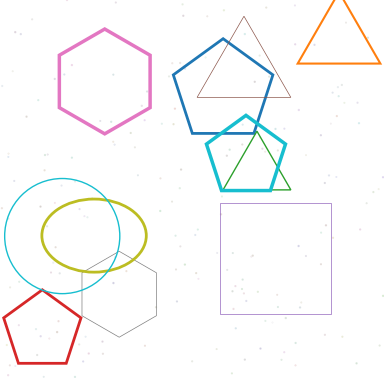[{"shape": "pentagon", "thickness": 2, "radius": 0.68, "center": [0.58, 0.763]}, {"shape": "triangle", "thickness": 1.5, "radius": 0.62, "center": [0.881, 0.897]}, {"shape": "triangle", "thickness": 1, "radius": 0.51, "center": [0.667, 0.558]}, {"shape": "pentagon", "thickness": 2, "radius": 0.53, "center": [0.11, 0.142]}, {"shape": "square", "thickness": 0.5, "radius": 0.72, "center": [0.717, 0.328]}, {"shape": "triangle", "thickness": 0.5, "radius": 0.7, "center": [0.634, 0.817]}, {"shape": "hexagon", "thickness": 2.5, "radius": 0.68, "center": [0.272, 0.788]}, {"shape": "hexagon", "thickness": 0.5, "radius": 0.56, "center": [0.31, 0.236]}, {"shape": "oval", "thickness": 2, "radius": 0.68, "center": [0.244, 0.388]}, {"shape": "circle", "thickness": 1, "radius": 0.75, "center": [0.162, 0.387]}, {"shape": "pentagon", "thickness": 2.5, "radius": 0.54, "center": [0.639, 0.592]}]